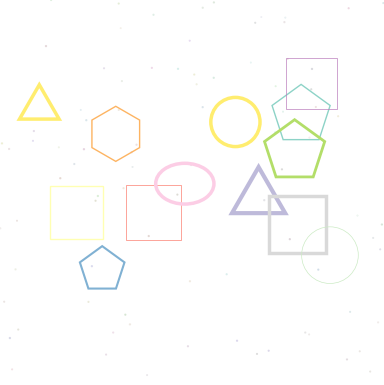[{"shape": "pentagon", "thickness": 1, "radius": 0.4, "center": [0.782, 0.701]}, {"shape": "square", "thickness": 1, "radius": 0.34, "center": [0.199, 0.448]}, {"shape": "triangle", "thickness": 3, "radius": 0.4, "center": [0.672, 0.486]}, {"shape": "square", "thickness": 0.5, "radius": 0.35, "center": [0.399, 0.448]}, {"shape": "pentagon", "thickness": 1.5, "radius": 0.3, "center": [0.265, 0.3]}, {"shape": "hexagon", "thickness": 1, "radius": 0.36, "center": [0.301, 0.652]}, {"shape": "pentagon", "thickness": 2, "radius": 0.41, "center": [0.765, 0.607]}, {"shape": "oval", "thickness": 2.5, "radius": 0.38, "center": [0.48, 0.523]}, {"shape": "square", "thickness": 2.5, "radius": 0.37, "center": [0.772, 0.417]}, {"shape": "square", "thickness": 0.5, "radius": 0.33, "center": [0.809, 0.783]}, {"shape": "circle", "thickness": 0.5, "radius": 0.37, "center": [0.857, 0.337]}, {"shape": "triangle", "thickness": 2.5, "radius": 0.3, "center": [0.102, 0.72]}, {"shape": "circle", "thickness": 2.5, "radius": 0.32, "center": [0.611, 0.683]}]